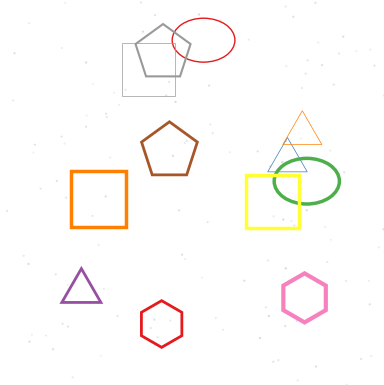[{"shape": "oval", "thickness": 1, "radius": 0.41, "center": [0.529, 0.896]}, {"shape": "hexagon", "thickness": 2, "radius": 0.3, "center": [0.42, 0.158]}, {"shape": "triangle", "thickness": 0.5, "radius": 0.3, "center": [0.747, 0.583]}, {"shape": "oval", "thickness": 2.5, "radius": 0.42, "center": [0.797, 0.529]}, {"shape": "triangle", "thickness": 2, "radius": 0.29, "center": [0.211, 0.244]}, {"shape": "square", "thickness": 2.5, "radius": 0.36, "center": [0.256, 0.484]}, {"shape": "triangle", "thickness": 0.5, "radius": 0.29, "center": [0.785, 0.654]}, {"shape": "square", "thickness": 2.5, "radius": 0.34, "center": [0.708, 0.477]}, {"shape": "pentagon", "thickness": 2, "radius": 0.38, "center": [0.44, 0.607]}, {"shape": "hexagon", "thickness": 3, "radius": 0.32, "center": [0.791, 0.226]}, {"shape": "square", "thickness": 0.5, "radius": 0.34, "center": [0.385, 0.819]}, {"shape": "pentagon", "thickness": 1.5, "radius": 0.38, "center": [0.423, 0.862]}]